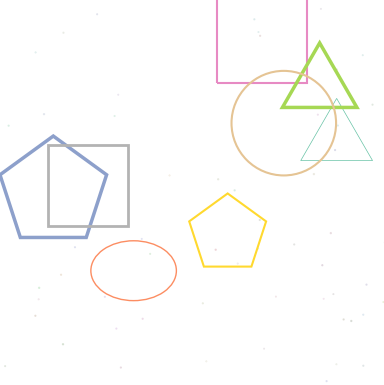[{"shape": "triangle", "thickness": 0.5, "radius": 0.54, "center": [0.874, 0.637]}, {"shape": "oval", "thickness": 1, "radius": 0.56, "center": [0.347, 0.297]}, {"shape": "pentagon", "thickness": 2.5, "radius": 0.73, "center": [0.138, 0.501]}, {"shape": "square", "thickness": 1.5, "radius": 0.58, "center": [0.681, 0.899]}, {"shape": "triangle", "thickness": 2.5, "radius": 0.56, "center": [0.83, 0.777]}, {"shape": "pentagon", "thickness": 1.5, "radius": 0.53, "center": [0.591, 0.393]}, {"shape": "circle", "thickness": 1.5, "radius": 0.68, "center": [0.737, 0.68]}, {"shape": "square", "thickness": 2, "radius": 0.52, "center": [0.228, 0.518]}]